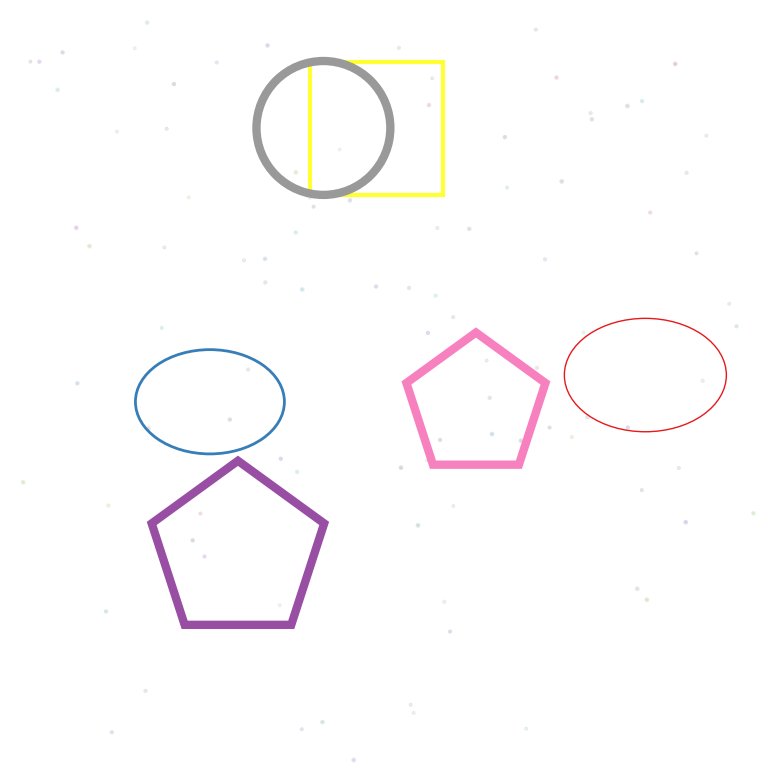[{"shape": "oval", "thickness": 0.5, "radius": 0.53, "center": [0.838, 0.513]}, {"shape": "oval", "thickness": 1, "radius": 0.48, "center": [0.273, 0.478]}, {"shape": "pentagon", "thickness": 3, "radius": 0.59, "center": [0.309, 0.284]}, {"shape": "square", "thickness": 1.5, "radius": 0.43, "center": [0.489, 0.833]}, {"shape": "pentagon", "thickness": 3, "radius": 0.47, "center": [0.618, 0.473]}, {"shape": "circle", "thickness": 3, "radius": 0.43, "center": [0.42, 0.834]}]